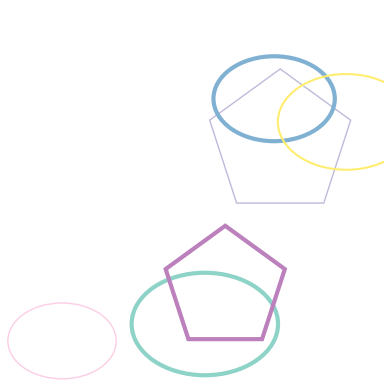[{"shape": "oval", "thickness": 3, "radius": 0.95, "center": [0.532, 0.158]}, {"shape": "pentagon", "thickness": 1, "radius": 0.96, "center": [0.728, 0.628]}, {"shape": "oval", "thickness": 3, "radius": 0.79, "center": [0.712, 0.744]}, {"shape": "oval", "thickness": 1, "radius": 0.7, "center": [0.161, 0.115]}, {"shape": "pentagon", "thickness": 3, "radius": 0.81, "center": [0.585, 0.251]}, {"shape": "oval", "thickness": 1.5, "radius": 0.89, "center": [0.899, 0.683]}]